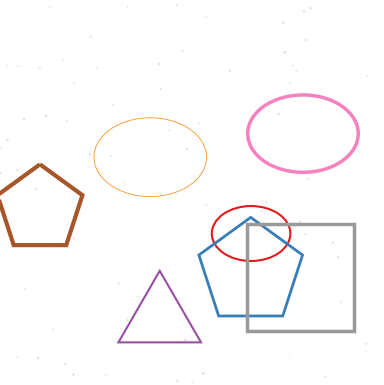[{"shape": "oval", "thickness": 1.5, "radius": 0.51, "center": [0.652, 0.393]}, {"shape": "pentagon", "thickness": 2, "radius": 0.71, "center": [0.651, 0.294]}, {"shape": "triangle", "thickness": 1.5, "radius": 0.62, "center": [0.415, 0.173]}, {"shape": "oval", "thickness": 0.5, "radius": 0.73, "center": [0.39, 0.592]}, {"shape": "pentagon", "thickness": 3, "radius": 0.58, "center": [0.104, 0.457]}, {"shape": "oval", "thickness": 2.5, "radius": 0.72, "center": [0.787, 0.653]}, {"shape": "square", "thickness": 2.5, "radius": 0.69, "center": [0.78, 0.28]}]